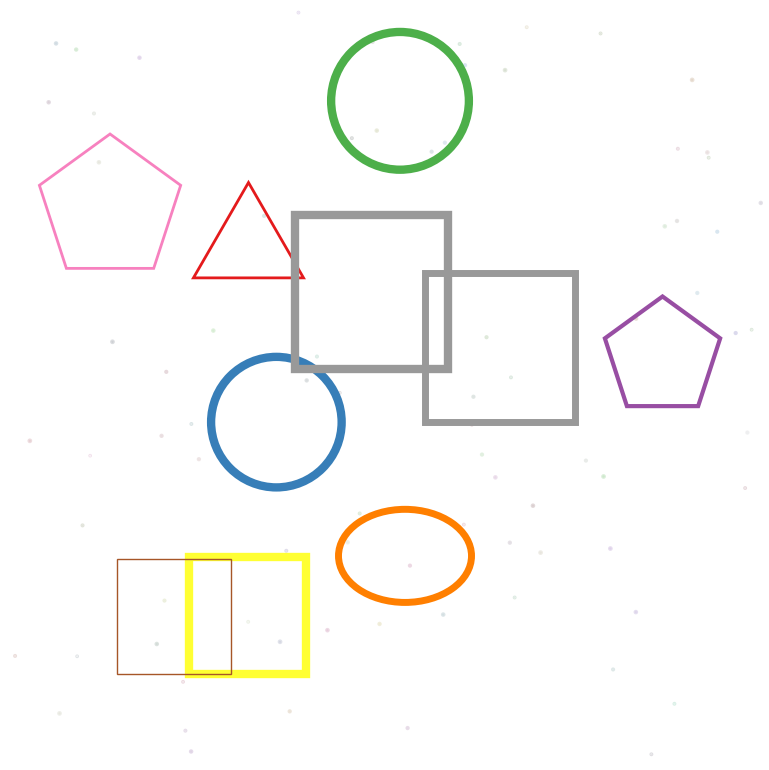[{"shape": "triangle", "thickness": 1, "radius": 0.41, "center": [0.323, 0.68]}, {"shape": "circle", "thickness": 3, "radius": 0.42, "center": [0.359, 0.452]}, {"shape": "circle", "thickness": 3, "radius": 0.45, "center": [0.519, 0.869]}, {"shape": "pentagon", "thickness": 1.5, "radius": 0.39, "center": [0.86, 0.536]}, {"shape": "oval", "thickness": 2.5, "radius": 0.43, "center": [0.526, 0.278]}, {"shape": "square", "thickness": 3, "radius": 0.38, "center": [0.321, 0.201]}, {"shape": "square", "thickness": 0.5, "radius": 0.37, "center": [0.226, 0.199]}, {"shape": "pentagon", "thickness": 1, "radius": 0.48, "center": [0.143, 0.73]}, {"shape": "square", "thickness": 3, "radius": 0.5, "center": [0.483, 0.621]}, {"shape": "square", "thickness": 2.5, "radius": 0.49, "center": [0.649, 0.549]}]